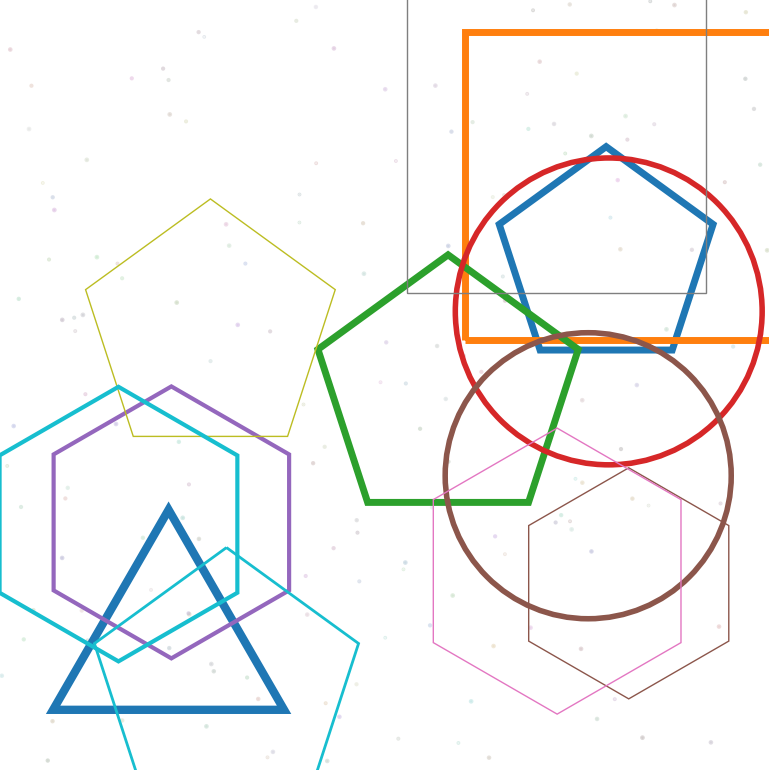[{"shape": "pentagon", "thickness": 2.5, "radius": 0.73, "center": [0.787, 0.664]}, {"shape": "triangle", "thickness": 3, "radius": 0.87, "center": [0.219, 0.165]}, {"shape": "square", "thickness": 2.5, "radius": 1.0, "center": [0.804, 0.758]}, {"shape": "pentagon", "thickness": 2.5, "radius": 0.89, "center": [0.582, 0.491]}, {"shape": "circle", "thickness": 2, "radius": 1.0, "center": [0.791, 0.596]}, {"shape": "hexagon", "thickness": 1.5, "radius": 0.88, "center": [0.223, 0.322]}, {"shape": "circle", "thickness": 2, "radius": 0.93, "center": [0.764, 0.382]}, {"shape": "hexagon", "thickness": 0.5, "radius": 0.75, "center": [0.817, 0.242]}, {"shape": "hexagon", "thickness": 0.5, "radius": 0.93, "center": [0.724, 0.258]}, {"shape": "square", "thickness": 0.5, "radius": 0.97, "center": [0.723, 0.813]}, {"shape": "pentagon", "thickness": 0.5, "radius": 0.85, "center": [0.273, 0.571]}, {"shape": "hexagon", "thickness": 1.5, "radius": 0.89, "center": [0.154, 0.319]}, {"shape": "pentagon", "thickness": 1, "radius": 0.9, "center": [0.294, 0.109]}]